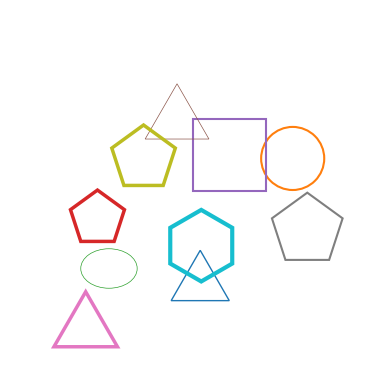[{"shape": "triangle", "thickness": 1, "radius": 0.44, "center": [0.52, 0.263]}, {"shape": "circle", "thickness": 1.5, "radius": 0.41, "center": [0.76, 0.588]}, {"shape": "oval", "thickness": 0.5, "radius": 0.37, "center": [0.283, 0.303]}, {"shape": "pentagon", "thickness": 2.5, "radius": 0.37, "center": [0.253, 0.433]}, {"shape": "square", "thickness": 1.5, "radius": 0.47, "center": [0.596, 0.598]}, {"shape": "triangle", "thickness": 0.5, "radius": 0.48, "center": [0.46, 0.687]}, {"shape": "triangle", "thickness": 2.5, "radius": 0.48, "center": [0.223, 0.147]}, {"shape": "pentagon", "thickness": 1.5, "radius": 0.48, "center": [0.798, 0.403]}, {"shape": "pentagon", "thickness": 2.5, "radius": 0.43, "center": [0.373, 0.589]}, {"shape": "hexagon", "thickness": 3, "radius": 0.46, "center": [0.523, 0.362]}]